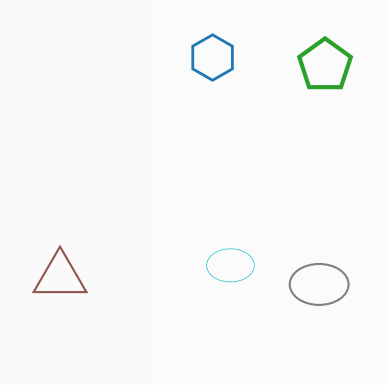[{"shape": "hexagon", "thickness": 2, "radius": 0.3, "center": [0.549, 0.851]}, {"shape": "pentagon", "thickness": 3, "radius": 0.35, "center": [0.839, 0.83]}, {"shape": "triangle", "thickness": 1.5, "radius": 0.39, "center": [0.155, 0.281]}, {"shape": "oval", "thickness": 1.5, "radius": 0.38, "center": [0.824, 0.261]}, {"shape": "oval", "thickness": 0.5, "radius": 0.31, "center": [0.595, 0.311]}]